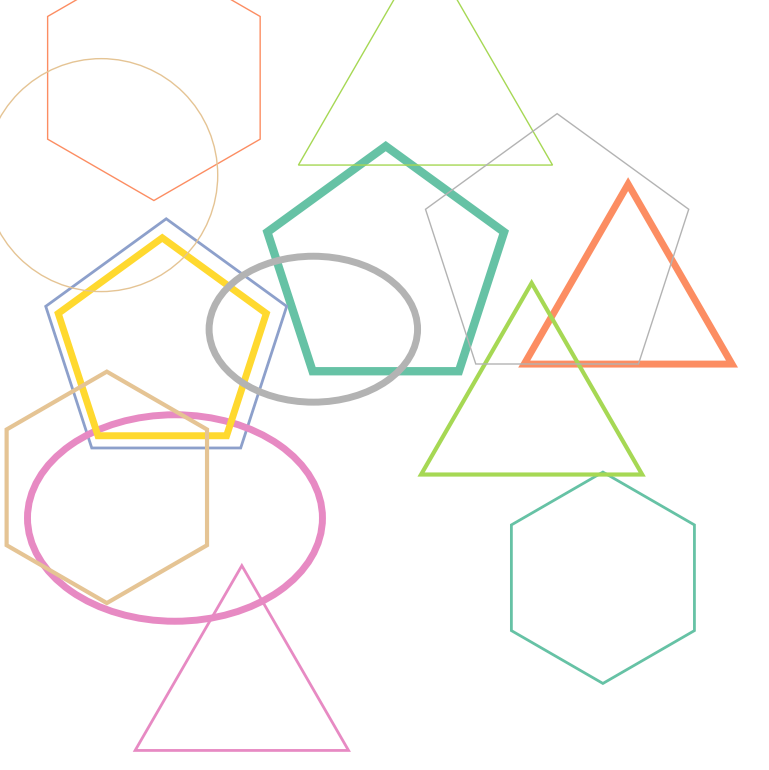[{"shape": "pentagon", "thickness": 3, "radius": 0.81, "center": [0.501, 0.649]}, {"shape": "hexagon", "thickness": 1, "radius": 0.69, "center": [0.783, 0.25]}, {"shape": "hexagon", "thickness": 0.5, "radius": 0.8, "center": [0.2, 0.899]}, {"shape": "triangle", "thickness": 2.5, "radius": 0.78, "center": [0.816, 0.605]}, {"shape": "pentagon", "thickness": 1, "radius": 0.82, "center": [0.216, 0.551]}, {"shape": "triangle", "thickness": 1, "radius": 0.8, "center": [0.314, 0.105]}, {"shape": "oval", "thickness": 2.5, "radius": 0.96, "center": [0.227, 0.327]}, {"shape": "triangle", "thickness": 0.5, "radius": 0.95, "center": [0.553, 0.881]}, {"shape": "triangle", "thickness": 1.5, "radius": 0.83, "center": [0.69, 0.467]}, {"shape": "pentagon", "thickness": 2.5, "radius": 0.71, "center": [0.211, 0.549]}, {"shape": "circle", "thickness": 0.5, "radius": 0.76, "center": [0.131, 0.773]}, {"shape": "hexagon", "thickness": 1.5, "radius": 0.75, "center": [0.139, 0.367]}, {"shape": "oval", "thickness": 2.5, "radius": 0.68, "center": [0.407, 0.572]}, {"shape": "pentagon", "thickness": 0.5, "radius": 0.9, "center": [0.724, 0.673]}]